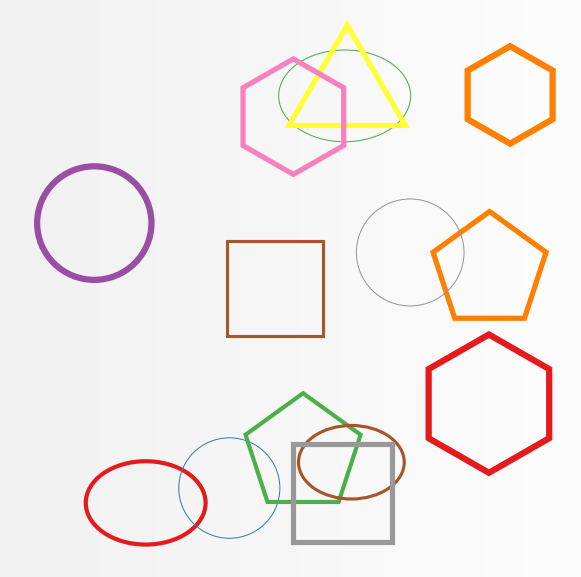[{"shape": "hexagon", "thickness": 3, "radius": 0.6, "center": [0.841, 0.3]}, {"shape": "oval", "thickness": 2, "radius": 0.52, "center": [0.251, 0.128]}, {"shape": "circle", "thickness": 0.5, "radius": 0.43, "center": [0.395, 0.154]}, {"shape": "oval", "thickness": 0.5, "radius": 0.57, "center": [0.593, 0.833]}, {"shape": "pentagon", "thickness": 2, "radius": 0.52, "center": [0.521, 0.214]}, {"shape": "circle", "thickness": 3, "radius": 0.49, "center": [0.162, 0.613]}, {"shape": "pentagon", "thickness": 2.5, "radius": 0.51, "center": [0.842, 0.531]}, {"shape": "hexagon", "thickness": 3, "radius": 0.42, "center": [0.878, 0.835]}, {"shape": "triangle", "thickness": 2.5, "radius": 0.58, "center": [0.597, 0.84]}, {"shape": "square", "thickness": 1.5, "radius": 0.41, "center": [0.473, 0.5]}, {"shape": "oval", "thickness": 1.5, "radius": 0.45, "center": [0.605, 0.199]}, {"shape": "hexagon", "thickness": 2.5, "radius": 0.5, "center": [0.505, 0.797]}, {"shape": "square", "thickness": 2.5, "radius": 0.42, "center": [0.589, 0.146]}, {"shape": "circle", "thickness": 0.5, "radius": 0.46, "center": [0.706, 0.562]}]